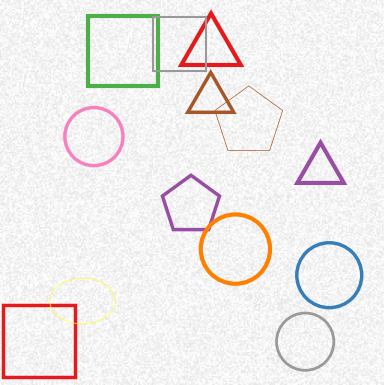[{"shape": "square", "thickness": 2.5, "radius": 0.47, "center": [0.1, 0.115]}, {"shape": "triangle", "thickness": 3, "radius": 0.45, "center": [0.548, 0.876]}, {"shape": "circle", "thickness": 2.5, "radius": 0.42, "center": [0.855, 0.285]}, {"shape": "square", "thickness": 3, "radius": 0.45, "center": [0.319, 0.867]}, {"shape": "pentagon", "thickness": 2.5, "radius": 0.39, "center": [0.496, 0.467]}, {"shape": "triangle", "thickness": 3, "radius": 0.35, "center": [0.833, 0.56]}, {"shape": "circle", "thickness": 3, "radius": 0.45, "center": [0.611, 0.353]}, {"shape": "oval", "thickness": 0.5, "radius": 0.43, "center": [0.214, 0.218]}, {"shape": "triangle", "thickness": 2.5, "radius": 0.35, "center": [0.547, 0.743]}, {"shape": "pentagon", "thickness": 0.5, "radius": 0.46, "center": [0.646, 0.684]}, {"shape": "circle", "thickness": 2.5, "radius": 0.38, "center": [0.244, 0.645]}, {"shape": "circle", "thickness": 2, "radius": 0.37, "center": [0.793, 0.113]}, {"shape": "square", "thickness": 1.5, "radius": 0.35, "center": [0.466, 0.886]}]